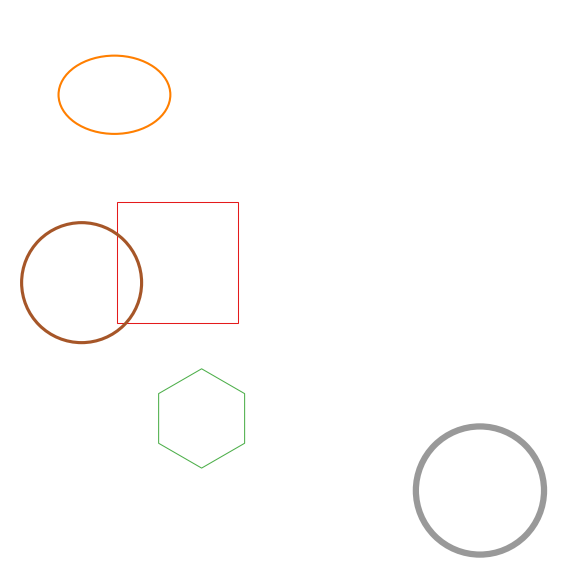[{"shape": "square", "thickness": 0.5, "radius": 0.52, "center": [0.307, 0.545]}, {"shape": "hexagon", "thickness": 0.5, "radius": 0.43, "center": [0.349, 0.275]}, {"shape": "oval", "thickness": 1, "radius": 0.48, "center": [0.198, 0.835]}, {"shape": "circle", "thickness": 1.5, "radius": 0.52, "center": [0.141, 0.51]}, {"shape": "circle", "thickness": 3, "radius": 0.55, "center": [0.831, 0.15]}]